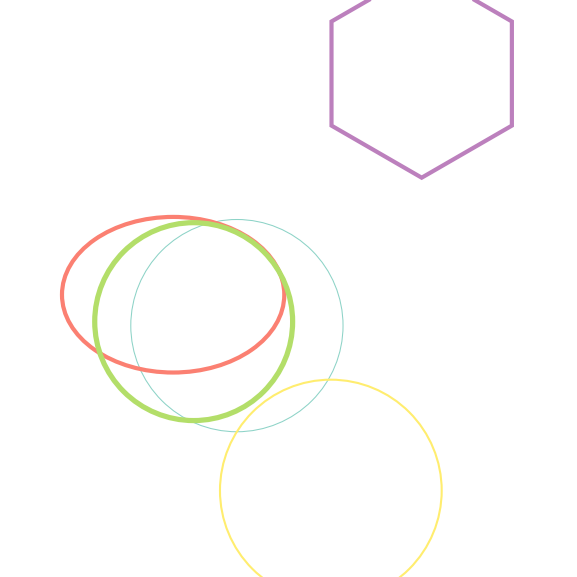[{"shape": "circle", "thickness": 0.5, "radius": 0.92, "center": [0.41, 0.435]}, {"shape": "oval", "thickness": 2, "radius": 0.96, "center": [0.3, 0.489]}, {"shape": "circle", "thickness": 2.5, "radius": 0.86, "center": [0.335, 0.442]}, {"shape": "hexagon", "thickness": 2, "radius": 0.9, "center": [0.73, 0.872]}, {"shape": "circle", "thickness": 1, "radius": 0.96, "center": [0.573, 0.15]}]